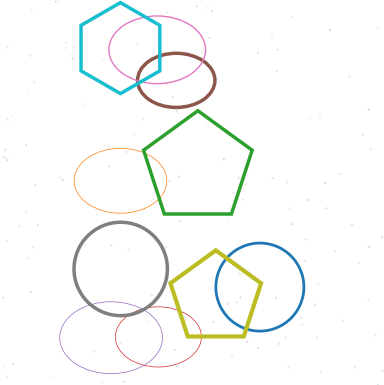[{"shape": "circle", "thickness": 2, "radius": 0.57, "center": [0.675, 0.254]}, {"shape": "oval", "thickness": 0.5, "radius": 0.6, "center": [0.313, 0.53]}, {"shape": "pentagon", "thickness": 2.5, "radius": 0.74, "center": [0.514, 0.564]}, {"shape": "oval", "thickness": 0.5, "radius": 0.56, "center": [0.411, 0.125]}, {"shape": "oval", "thickness": 0.5, "radius": 0.67, "center": [0.289, 0.123]}, {"shape": "oval", "thickness": 2.5, "radius": 0.5, "center": [0.458, 0.791]}, {"shape": "oval", "thickness": 1, "radius": 0.63, "center": [0.408, 0.871]}, {"shape": "circle", "thickness": 2.5, "radius": 0.61, "center": [0.314, 0.301]}, {"shape": "pentagon", "thickness": 3, "radius": 0.62, "center": [0.56, 0.226]}, {"shape": "hexagon", "thickness": 2.5, "radius": 0.59, "center": [0.313, 0.875]}]